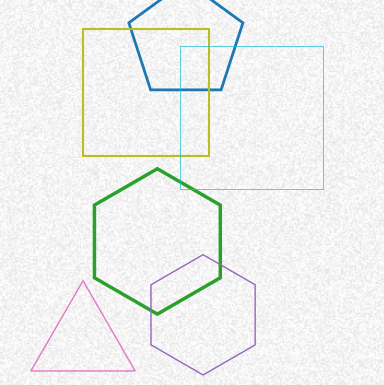[{"shape": "pentagon", "thickness": 2, "radius": 0.78, "center": [0.483, 0.893]}, {"shape": "hexagon", "thickness": 2.5, "radius": 0.94, "center": [0.409, 0.373]}, {"shape": "hexagon", "thickness": 1, "radius": 0.78, "center": [0.527, 0.182]}, {"shape": "triangle", "thickness": 1, "radius": 0.78, "center": [0.216, 0.115]}, {"shape": "square", "thickness": 1.5, "radius": 0.82, "center": [0.379, 0.76]}, {"shape": "square", "thickness": 0.5, "radius": 0.93, "center": [0.653, 0.695]}]